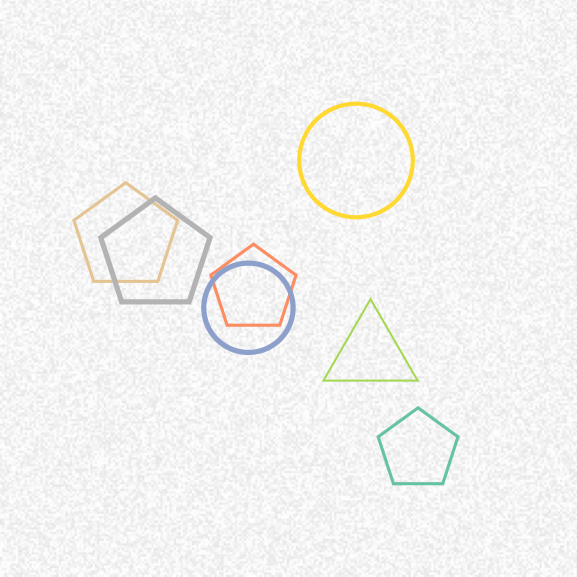[{"shape": "pentagon", "thickness": 1.5, "radius": 0.36, "center": [0.724, 0.22]}, {"shape": "pentagon", "thickness": 1.5, "radius": 0.39, "center": [0.439, 0.499]}, {"shape": "circle", "thickness": 2.5, "radius": 0.39, "center": [0.43, 0.466]}, {"shape": "triangle", "thickness": 1, "radius": 0.47, "center": [0.642, 0.387]}, {"shape": "circle", "thickness": 2, "radius": 0.49, "center": [0.616, 0.721]}, {"shape": "pentagon", "thickness": 1.5, "radius": 0.47, "center": [0.218, 0.588]}, {"shape": "pentagon", "thickness": 2.5, "radius": 0.5, "center": [0.269, 0.557]}]